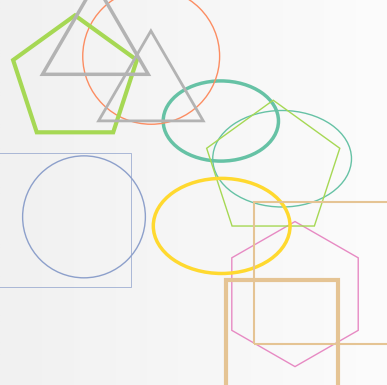[{"shape": "oval", "thickness": 2.5, "radius": 0.74, "center": [0.57, 0.686]}, {"shape": "oval", "thickness": 1, "radius": 0.9, "center": [0.728, 0.588]}, {"shape": "circle", "thickness": 1, "radius": 0.88, "center": [0.39, 0.854]}, {"shape": "circle", "thickness": 1, "radius": 0.79, "center": [0.217, 0.437]}, {"shape": "square", "thickness": 0.5, "radius": 0.87, "center": [0.164, 0.43]}, {"shape": "hexagon", "thickness": 1, "radius": 0.94, "center": [0.761, 0.236]}, {"shape": "pentagon", "thickness": 3, "radius": 0.84, "center": [0.193, 0.792]}, {"shape": "pentagon", "thickness": 1, "radius": 0.9, "center": [0.705, 0.559]}, {"shape": "oval", "thickness": 2.5, "radius": 0.88, "center": [0.572, 0.413]}, {"shape": "square", "thickness": 3, "radius": 0.72, "center": [0.728, 0.129]}, {"shape": "square", "thickness": 1.5, "radius": 0.93, "center": [0.842, 0.291]}, {"shape": "triangle", "thickness": 2.5, "radius": 0.79, "center": [0.246, 0.886]}, {"shape": "triangle", "thickness": 2, "radius": 0.78, "center": [0.389, 0.764]}]